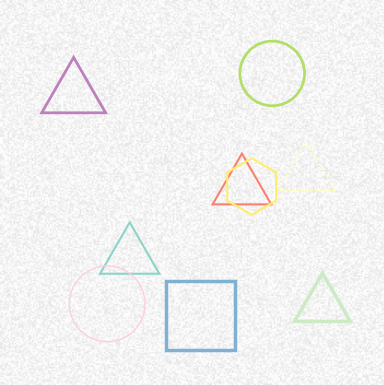[{"shape": "triangle", "thickness": 1.5, "radius": 0.44, "center": [0.337, 0.333]}, {"shape": "triangle", "thickness": 0.5, "radius": 0.43, "center": [0.796, 0.548]}, {"shape": "triangle", "thickness": 1.5, "radius": 0.44, "center": [0.628, 0.513]}, {"shape": "square", "thickness": 2.5, "radius": 0.45, "center": [0.52, 0.181]}, {"shape": "circle", "thickness": 2, "radius": 0.42, "center": [0.707, 0.809]}, {"shape": "circle", "thickness": 1, "radius": 0.49, "center": [0.278, 0.211]}, {"shape": "triangle", "thickness": 2, "radius": 0.48, "center": [0.191, 0.755]}, {"shape": "triangle", "thickness": 2.5, "radius": 0.42, "center": [0.838, 0.207]}, {"shape": "hexagon", "thickness": 1.5, "radius": 0.37, "center": [0.654, 0.516]}]